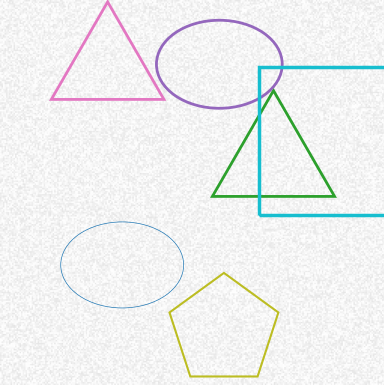[{"shape": "oval", "thickness": 0.5, "radius": 0.8, "center": [0.317, 0.312]}, {"shape": "triangle", "thickness": 2, "radius": 0.92, "center": [0.71, 0.581]}, {"shape": "oval", "thickness": 2, "radius": 0.82, "center": [0.57, 0.833]}, {"shape": "triangle", "thickness": 2, "radius": 0.84, "center": [0.28, 0.826]}, {"shape": "pentagon", "thickness": 1.5, "radius": 0.74, "center": [0.582, 0.142]}, {"shape": "square", "thickness": 2.5, "radius": 0.96, "center": [0.866, 0.635]}]